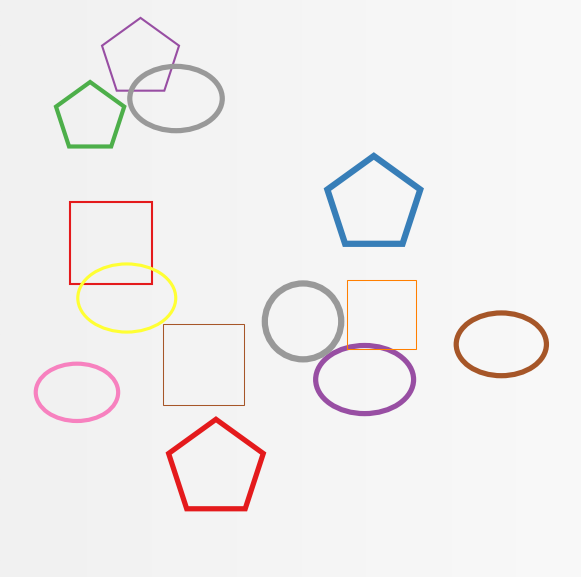[{"shape": "pentagon", "thickness": 2.5, "radius": 0.43, "center": [0.372, 0.187]}, {"shape": "square", "thickness": 1, "radius": 0.36, "center": [0.191, 0.579]}, {"shape": "pentagon", "thickness": 3, "radius": 0.42, "center": [0.643, 0.645]}, {"shape": "pentagon", "thickness": 2, "radius": 0.31, "center": [0.155, 0.795]}, {"shape": "oval", "thickness": 2.5, "radius": 0.42, "center": [0.627, 0.342]}, {"shape": "pentagon", "thickness": 1, "radius": 0.35, "center": [0.242, 0.898]}, {"shape": "square", "thickness": 0.5, "radius": 0.3, "center": [0.656, 0.454]}, {"shape": "oval", "thickness": 1.5, "radius": 0.42, "center": [0.218, 0.483]}, {"shape": "oval", "thickness": 2.5, "radius": 0.39, "center": [0.862, 0.403]}, {"shape": "square", "thickness": 0.5, "radius": 0.35, "center": [0.35, 0.368]}, {"shape": "oval", "thickness": 2, "radius": 0.35, "center": [0.132, 0.32]}, {"shape": "circle", "thickness": 3, "radius": 0.33, "center": [0.521, 0.443]}, {"shape": "oval", "thickness": 2.5, "radius": 0.4, "center": [0.303, 0.829]}]